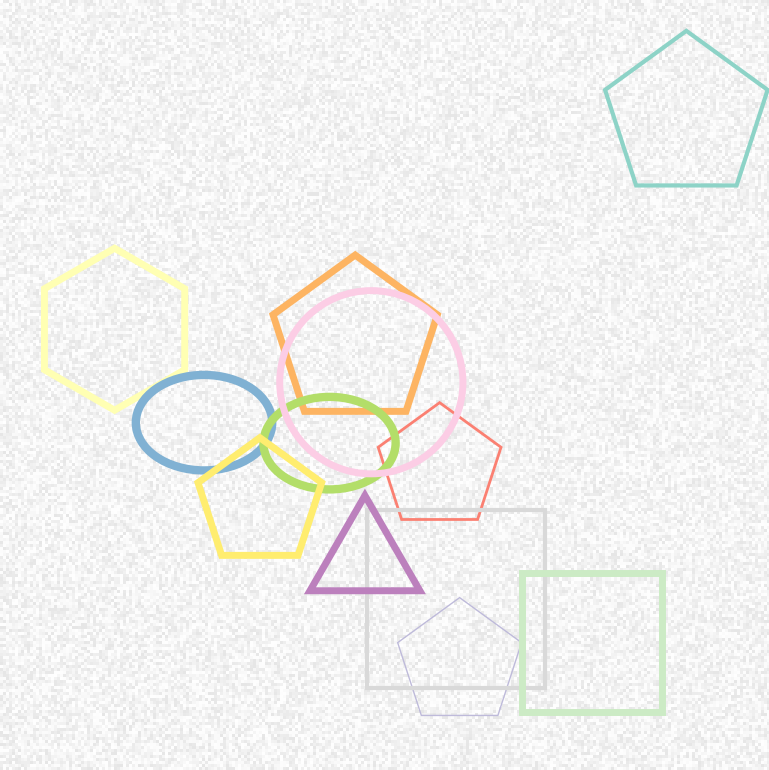[{"shape": "pentagon", "thickness": 1.5, "radius": 0.55, "center": [0.891, 0.849]}, {"shape": "hexagon", "thickness": 2.5, "radius": 0.53, "center": [0.149, 0.572]}, {"shape": "pentagon", "thickness": 0.5, "radius": 0.42, "center": [0.597, 0.139]}, {"shape": "pentagon", "thickness": 1, "radius": 0.42, "center": [0.571, 0.393]}, {"shape": "oval", "thickness": 3, "radius": 0.44, "center": [0.265, 0.451]}, {"shape": "pentagon", "thickness": 2.5, "radius": 0.56, "center": [0.461, 0.557]}, {"shape": "oval", "thickness": 3, "radius": 0.43, "center": [0.428, 0.424]}, {"shape": "circle", "thickness": 2.5, "radius": 0.59, "center": [0.482, 0.504]}, {"shape": "square", "thickness": 1.5, "radius": 0.58, "center": [0.592, 0.222]}, {"shape": "triangle", "thickness": 2.5, "radius": 0.41, "center": [0.474, 0.274]}, {"shape": "square", "thickness": 2.5, "radius": 0.45, "center": [0.768, 0.166]}, {"shape": "pentagon", "thickness": 2.5, "radius": 0.42, "center": [0.337, 0.347]}]